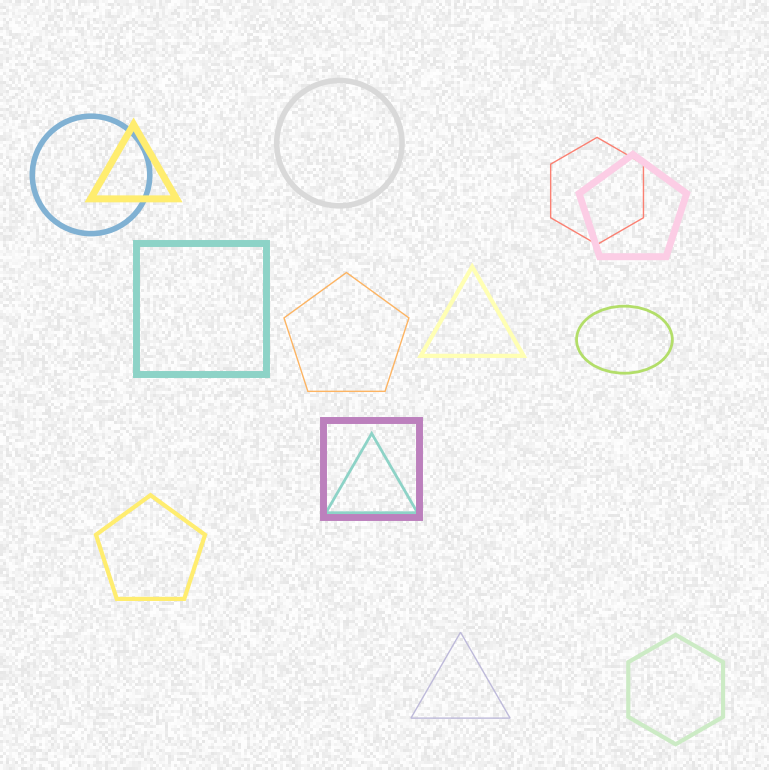[{"shape": "triangle", "thickness": 1, "radius": 0.34, "center": [0.483, 0.368]}, {"shape": "square", "thickness": 2.5, "radius": 0.42, "center": [0.261, 0.599]}, {"shape": "triangle", "thickness": 1.5, "radius": 0.39, "center": [0.613, 0.576]}, {"shape": "triangle", "thickness": 0.5, "radius": 0.37, "center": [0.598, 0.105]}, {"shape": "hexagon", "thickness": 0.5, "radius": 0.35, "center": [0.775, 0.752]}, {"shape": "circle", "thickness": 2, "radius": 0.38, "center": [0.118, 0.773]}, {"shape": "pentagon", "thickness": 0.5, "radius": 0.43, "center": [0.45, 0.561]}, {"shape": "oval", "thickness": 1, "radius": 0.31, "center": [0.811, 0.559]}, {"shape": "pentagon", "thickness": 2.5, "radius": 0.37, "center": [0.822, 0.726]}, {"shape": "circle", "thickness": 2, "radius": 0.41, "center": [0.441, 0.814]}, {"shape": "square", "thickness": 2.5, "radius": 0.31, "center": [0.482, 0.392]}, {"shape": "hexagon", "thickness": 1.5, "radius": 0.36, "center": [0.877, 0.105]}, {"shape": "pentagon", "thickness": 1.5, "radius": 0.37, "center": [0.195, 0.282]}, {"shape": "triangle", "thickness": 2.5, "radius": 0.32, "center": [0.173, 0.774]}]